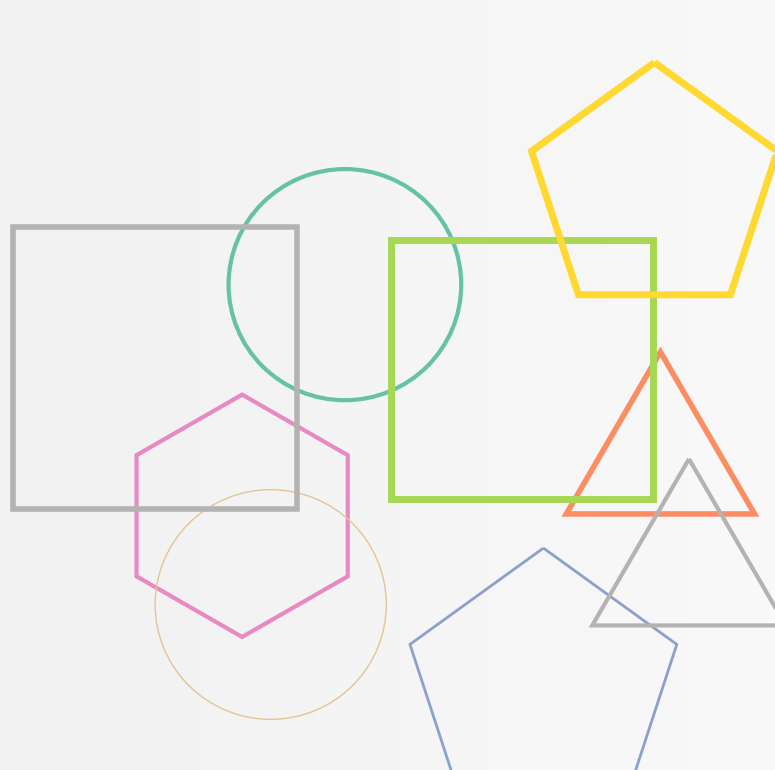[{"shape": "circle", "thickness": 1.5, "radius": 0.75, "center": [0.445, 0.63]}, {"shape": "triangle", "thickness": 2, "radius": 0.7, "center": [0.852, 0.403]}, {"shape": "pentagon", "thickness": 1, "radius": 0.91, "center": [0.701, 0.107]}, {"shape": "hexagon", "thickness": 1.5, "radius": 0.79, "center": [0.312, 0.33]}, {"shape": "square", "thickness": 2.5, "radius": 0.84, "center": [0.674, 0.52]}, {"shape": "pentagon", "thickness": 2.5, "radius": 0.83, "center": [0.844, 0.752]}, {"shape": "circle", "thickness": 0.5, "radius": 0.75, "center": [0.349, 0.215]}, {"shape": "square", "thickness": 2, "radius": 0.92, "center": [0.2, 0.522]}, {"shape": "triangle", "thickness": 1.5, "radius": 0.72, "center": [0.889, 0.26]}]